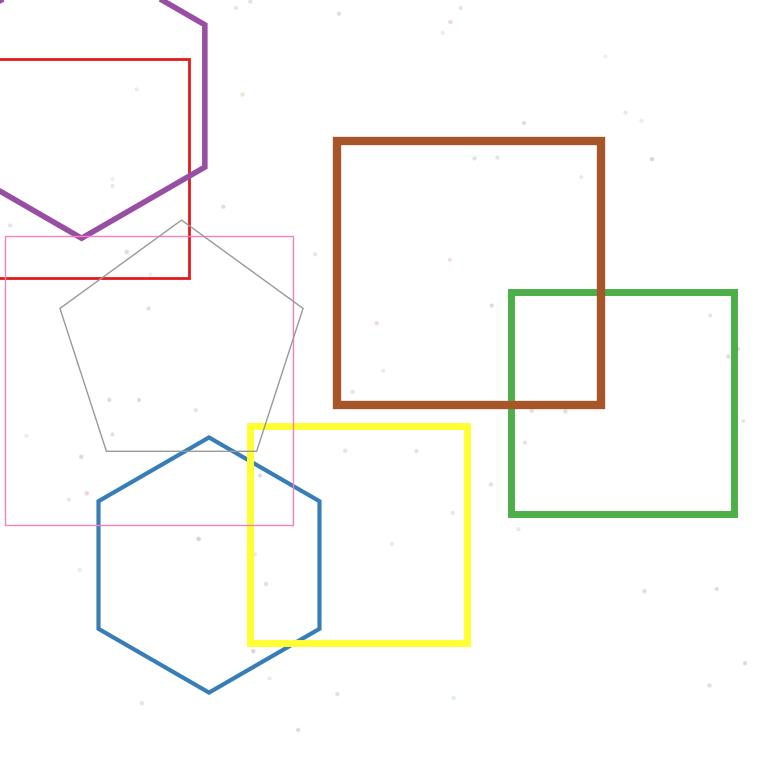[{"shape": "square", "thickness": 1, "radius": 0.71, "center": [0.103, 0.781]}, {"shape": "hexagon", "thickness": 1.5, "radius": 0.83, "center": [0.271, 0.266]}, {"shape": "square", "thickness": 2.5, "radius": 0.72, "center": [0.808, 0.477]}, {"shape": "hexagon", "thickness": 2, "radius": 0.92, "center": [0.106, 0.875]}, {"shape": "square", "thickness": 2.5, "radius": 0.7, "center": [0.466, 0.306]}, {"shape": "square", "thickness": 3, "radius": 0.86, "center": [0.609, 0.645]}, {"shape": "square", "thickness": 0.5, "radius": 0.94, "center": [0.193, 0.506]}, {"shape": "pentagon", "thickness": 0.5, "radius": 0.83, "center": [0.236, 0.548]}]